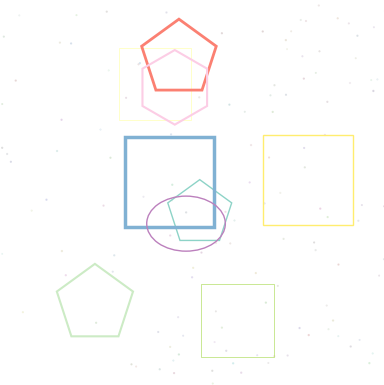[{"shape": "pentagon", "thickness": 1, "radius": 0.44, "center": [0.519, 0.446]}, {"shape": "square", "thickness": 0.5, "radius": 0.47, "center": [0.403, 0.781]}, {"shape": "pentagon", "thickness": 2, "radius": 0.51, "center": [0.465, 0.848]}, {"shape": "square", "thickness": 2.5, "radius": 0.58, "center": [0.44, 0.527]}, {"shape": "square", "thickness": 0.5, "radius": 0.47, "center": [0.616, 0.167]}, {"shape": "hexagon", "thickness": 1.5, "radius": 0.48, "center": [0.454, 0.773]}, {"shape": "oval", "thickness": 1, "radius": 0.51, "center": [0.483, 0.419]}, {"shape": "pentagon", "thickness": 1.5, "radius": 0.52, "center": [0.247, 0.211]}, {"shape": "square", "thickness": 1, "radius": 0.58, "center": [0.8, 0.533]}]